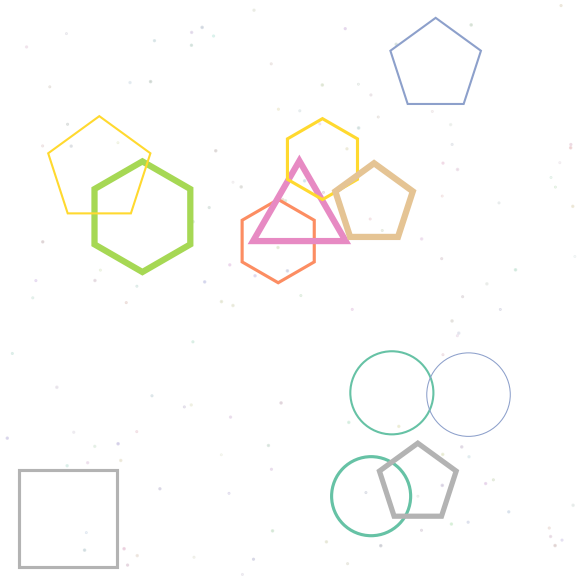[{"shape": "circle", "thickness": 1, "radius": 0.36, "center": [0.679, 0.319]}, {"shape": "circle", "thickness": 1.5, "radius": 0.34, "center": [0.643, 0.14]}, {"shape": "hexagon", "thickness": 1.5, "radius": 0.36, "center": [0.482, 0.582]}, {"shape": "circle", "thickness": 0.5, "radius": 0.36, "center": [0.811, 0.316]}, {"shape": "pentagon", "thickness": 1, "radius": 0.41, "center": [0.754, 0.886]}, {"shape": "triangle", "thickness": 3, "radius": 0.46, "center": [0.518, 0.628]}, {"shape": "hexagon", "thickness": 3, "radius": 0.48, "center": [0.247, 0.624]}, {"shape": "pentagon", "thickness": 1, "radius": 0.47, "center": [0.172, 0.705]}, {"shape": "hexagon", "thickness": 1.5, "radius": 0.35, "center": [0.558, 0.724]}, {"shape": "pentagon", "thickness": 3, "radius": 0.35, "center": [0.648, 0.646]}, {"shape": "square", "thickness": 1.5, "radius": 0.42, "center": [0.118, 0.101]}, {"shape": "pentagon", "thickness": 2.5, "radius": 0.35, "center": [0.723, 0.162]}]